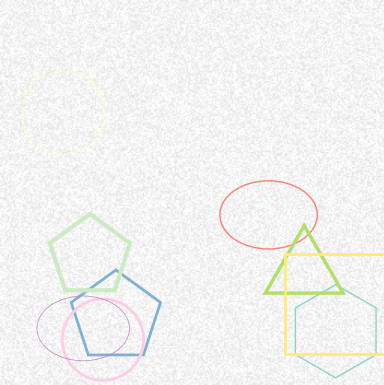[{"shape": "hexagon", "thickness": 1, "radius": 0.6, "center": [0.872, 0.14]}, {"shape": "circle", "thickness": 0.5, "radius": 0.54, "center": [0.164, 0.706]}, {"shape": "oval", "thickness": 1, "radius": 0.63, "center": [0.698, 0.442]}, {"shape": "pentagon", "thickness": 2, "radius": 0.61, "center": [0.301, 0.177]}, {"shape": "triangle", "thickness": 2.5, "radius": 0.58, "center": [0.79, 0.297]}, {"shape": "circle", "thickness": 2, "radius": 0.53, "center": [0.267, 0.118]}, {"shape": "oval", "thickness": 0.5, "radius": 0.6, "center": [0.216, 0.147]}, {"shape": "pentagon", "thickness": 3, "radius": 0.55, "center": [0.234, 0.335]}, {"shape": "square", "thickness": 2, "radius": 0.65, "center": [0.87, 0.211]}]